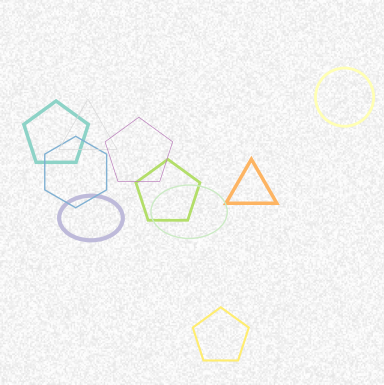[{"shape": "pentagon", "thickness": 2.5, "radius": 0.44, "center": [0.146, 0.65]}, {"shape": "circle", "thickness": 2, "radius": 0.38, "center": [0.895, 0.748]}, {"shape": "oval", "thickness": 3, "radius": 0.41, "center": [0.236, 0.434]}, {"shape": "hexagon", "thickness": 1, "radius": 0.46, "center": [0.197, 0.553]}, {"shape": "triangle", "thickness": 2.5, "radius": 0.38, "center": [0.653, 0.51]}, {"shape": "pentagon", "thickness": 2, "radius": 0.44, "center": [0.436, 0.499]}, {"shape": "triangle", "thickness": 0.5, "radius": 0.44, "center": [0.228, 0.655]}, {"shape": "pentagon", "thickness": 0.5, "radius": 0.46, "center": [0.361, 0.603]}, {"shape": "oval", "thickness": 1, "radius": 0.5, "center": [0.491, 0.45]}, {"shape": "pentagon", "thickness": 1.5, "radius": 0.38, "center": [0.573, 0.126]}]